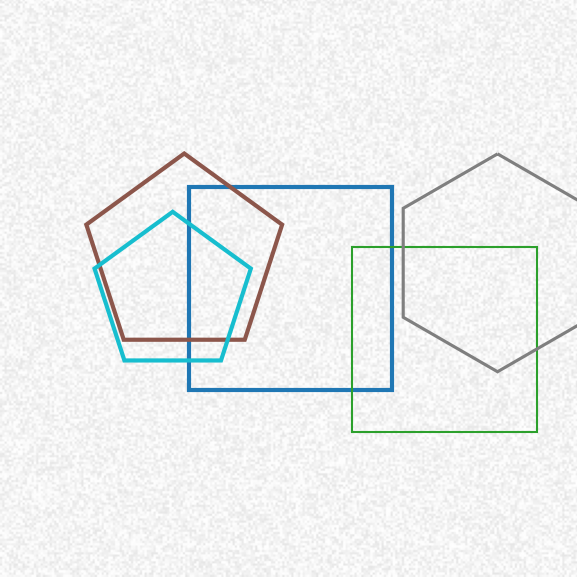[{"shape": "square", "thickness": 2, "radius": 0.88, "center": [0.503, 0.499]}, {"shape": "square", "thickness": 1, "radius": 0.8, "center": [0.77, 0.411]}, {"shape": "pentagon", "thickness": 2, "radius": 0.89, "center": [0.319, 0.555]}, {"shape": "hexagon", "thickness": 1.5, "radius": 0.94, "center": [0.862, 0.544]}, {"shape": "pentagon", "thickness": 2, "radius": 0.71, "center": [0.299, 0.49]}]